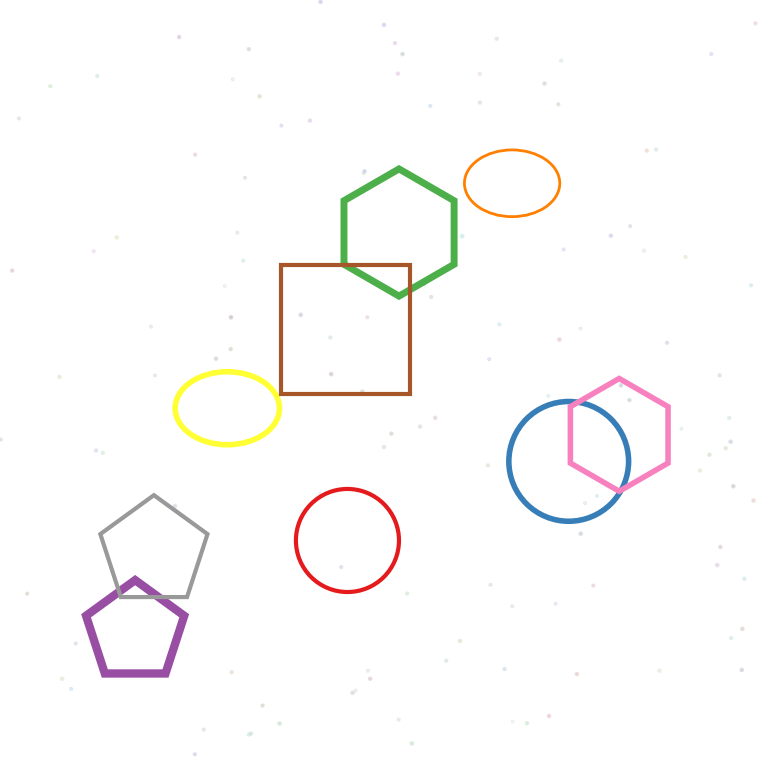[{"shape": "circle", "thickness": 1.5, "radius": 0.33, "center": [0.451, 0.298]}, {"shape": "circle", "thickness": 2, "radius": 0.39, "center": [0.739, 0.401]}, {"shape": "hexagon", "thickness": 2.5, "radius": 0.41, "center": [0.518, 0.698]}, {"shape": "pentagon", "thickness": 3, "radius": 0.34, "center": [0.176, 0.18]}, {"shape": "oval", "thickness": 1, "radius": 0.31, "center": [0.665, 0.762]}, {"shape": "oval", "thickness": 2, "radius": 0.34, "center": [0.295, 0.47]}, {"shape": "square", "thickness": 1.5, "radius": 0.42, "center": [0.449, 0.573]}, {"shape": "hexagon", "thickness": 2, "radius": 0.37, "center": [0.804, 0.435]}, {"shape": "pentagon", "thickness": 1.5, "radius": 0.37, "center": [0.2, 0.284]}]